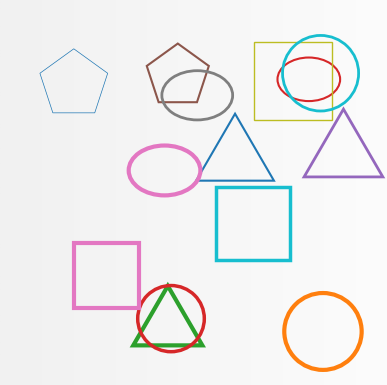[{"shape": "triangle", "thickness": 1.5, "radius": 0.58, "center": [0.607, 0.589]}, {"shape": "pentagon", "thickness": 0.5, "radius": 0.46, "center": [0.19, 0.781]}, {"shape": "circle", "thickness": 3, "radius": 0.5, "center": [0.833, 0.139]}, {"shape": "triangle", "thickness": 3, "radius": 0.51, "center": [0.433, 0.154]}, {"shape": "circle", "thickness": 2.5, "radius": 0.43, "center": [0.441, 0.172]}, {"shape": "oval", "thickness": 1.5, "radius": 0.4, "center": [0.797, 0.794]}, {"shape": "triangle", "thickness": 2, "radius": 0.59, "center": [0.886, 0.599]}, {"shape": "pentagon", "thickness": 1.5, "radius": 0.42, "center": [0.459, 0.803]}, {"shape": "square", "thickness": 3, "radius": 0.42, "center": [0.274, 0.284]}, {"shape": "oval", "thickness": 3, "radius": 0.46, "center": [0.425, 0.557]}, {"shape": "oval", "thickness": 2, "radius": 0.46, "center": [0.509, 0.752]}, {"shape": "square", "thickness": 1, "radius": 0.5, "center": [0.756, 0.79]}, {"shape": "square", "thickness": 2.5, "radius": 0.48, "center": [0.652, 0.419]}, {"shape": "circle", "thickness": 2, "radius": 0.49, "center": [0.827, 0.81]}]